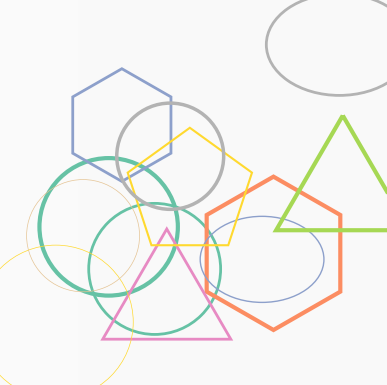[{"shape": "circle", "thickness": 2, "radius": 0.85, "center": [0.399, 0.302]}, {"shape": "circle", "thickness": 3, "radius": 0.89, "center": [0.28, 0.411]}, {"shape": "hexagon", "thickness": 3, "radius": 1.0, "center": [0.706, 0.342]}, {"shape": "hexagon", "thickness": 2, "radius": 0.73, "center": [0.314, 0.675]}, {"shape": "oval", "thickness": 1, "radius": 0.8, "center": [0.676, 0.326]}, {"shape": "triangle", "thickness": 2, "radius": 0.95, "center": [0.43, 0.214]}, {"shape": "triangle", "thickness": 3, "radius": 0.99, "center": [0.885, 0.501]}, {"shape": "circle", "thickness": 0.5, "radius": 1.0, "center": [0.144, 0.164]}, {"shape": "pentagon", "thickness": 1.5, "radius": 0.84, "center": [0.49, 0.499]}, {"shape": "circle", "thickness": 0.5, "radius": 0.73, "center": [0.214, 0.388]}, {"shape": "oval", "thickness": 2, "radius": 0.94, "center": [0.876, 0.884]}, {"shape": "circle", "thickness": 2.5, "radius": 0.69, "center": [0.439, 0.594]}]